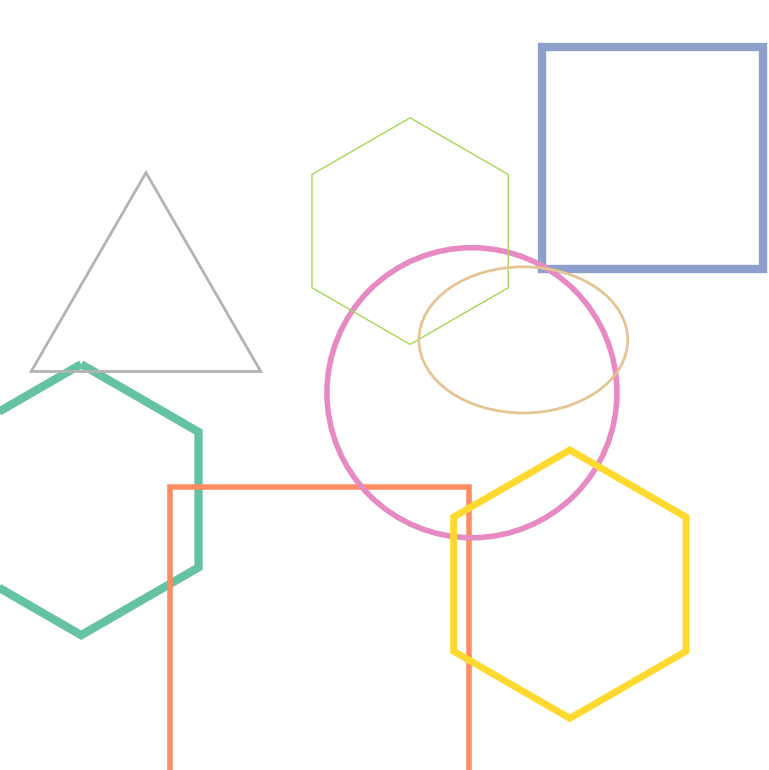[{"shape": "hexagon", "thickness": 3, "radius": 0.88, "center": [0.105, 0.351]}, {"shape": "square", "thickness": 2, "radius": 0.97, "center": [0.415, 0.174]}, {"shape": "square", "thickness": 3, "radius": 0.72, "center": [0.847, 0.795]}, {"shape": "circle", "thickness": 2, "radius": 0.94, "center": [0.613, 0.49]}, {"shape": "hexagon", "thickness": 0.5, "radius": 0.74, "center": [0.533, 0.7]}, {"shape": "hexagon", "thickness": 2.5, "radius": 0.87, "center": [0.74, 0.241]}, {"shape": "oval", "thickness": 1, "radius": 0.68, "center": [0.68, 0.559]}, {"shape": "triangle", "thickness": 1, "radius": 0.86, "center": [0.19, 0.604]}]